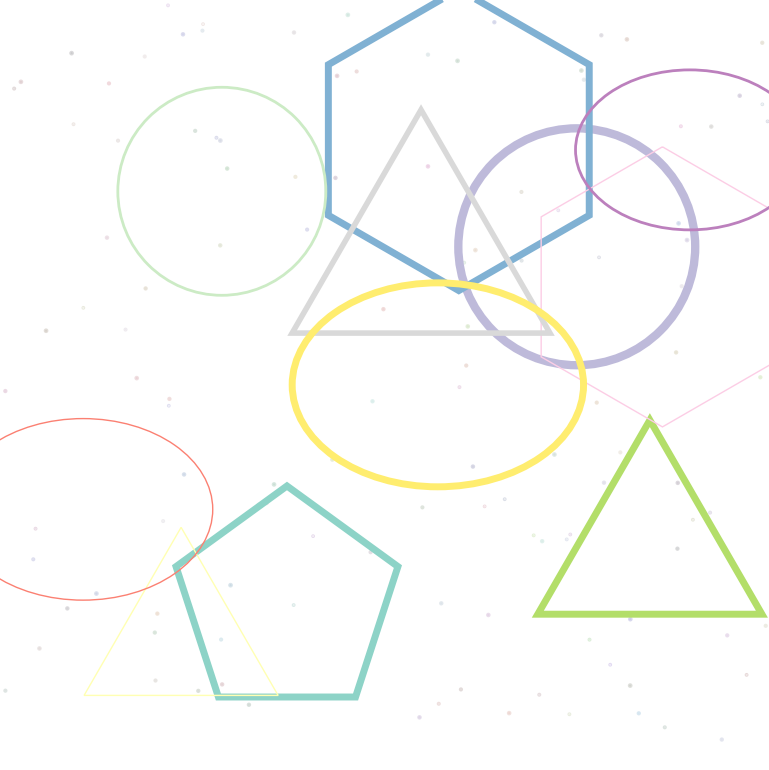[{"shape": "pentagon", "thickness": 2.5, "radius": 0.76, "center": [0.373, 0.217]}, {"shape": "triangle", "thickness": 0.5, "radius": 0.73, "center": [0.235, 0.17]}, {"shape": "circle", "thickness": 3, "radius": 0.77, "center": [0.749, 0.68]}, {"shape": "oval", "thickness": 0.5, "radius": 0.84, "center": [0.108, 0.338]}, {"shape": "hexagon", "thickness": 2.5, "radius": 0.98, "center": [0.596, 0.818]}, {"shape": "triangle", "thickness": 2.5, "radius": 0.84, "center": [0.844, 0.286]}, {"shape": "hexagon", "thickness": 0.5, "radius": 0.91, "center": [0.86, 0.627]}, {"shape": "triangle", "thickness": 2, "radius": 0.97, "center": [0.547, 0.664]}, {"shape": "oval", "thickness": 1, "radius": 0.74, "center": [0.896, 0.805]}, {"shape": "circle", "thickness": 1, "radius": 0.68, "center": [0.288, 0.752]}, {"shape": "oval", "thickness": 2.5, "radius": 0.95, "center": [0.569, 0.5]}]